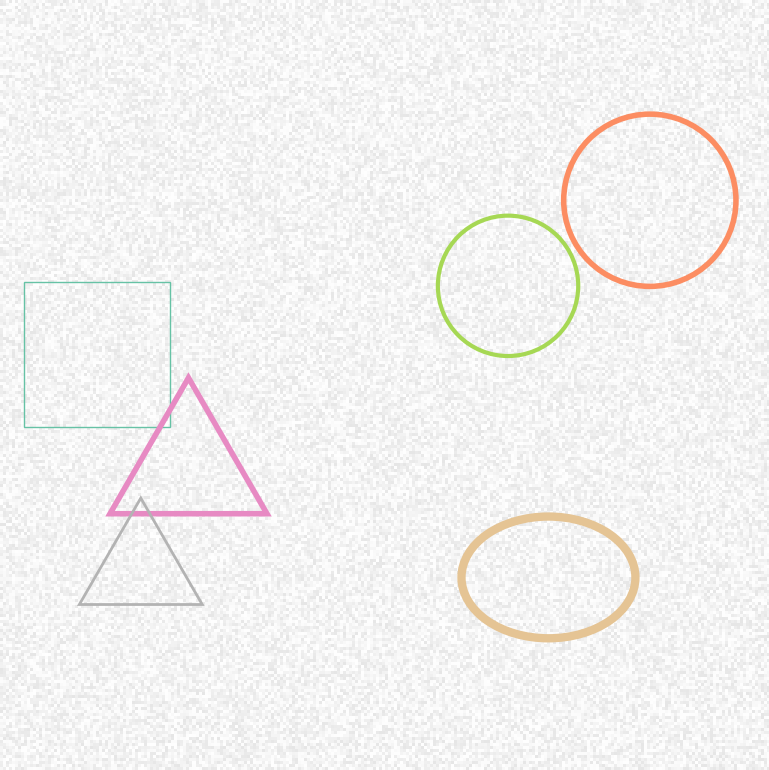[{"shape": "square", "thickness": 0.5, "radius": 0.47, "center": [0.126, 0.54]}, {"shape": "circle", "thickness": 2, "radius": 0.56, "center": [0.844, 0.74]}, {"shape": "triangle", "thickness": 2, "radius": 0.59, "center": [0.245, 0.392]}, {"shape": "circle", "thickness": 1.5, "radius": 0.46, "center": [0.66, 0.629]}, {"shape": "oval", "thickness": 3, "radius": 0.56, "center": [0.712, 0.25]}, {"shape": "triangle", "thickness": 1, "radius": 0.46, "center": [0.183, 0.261]}]